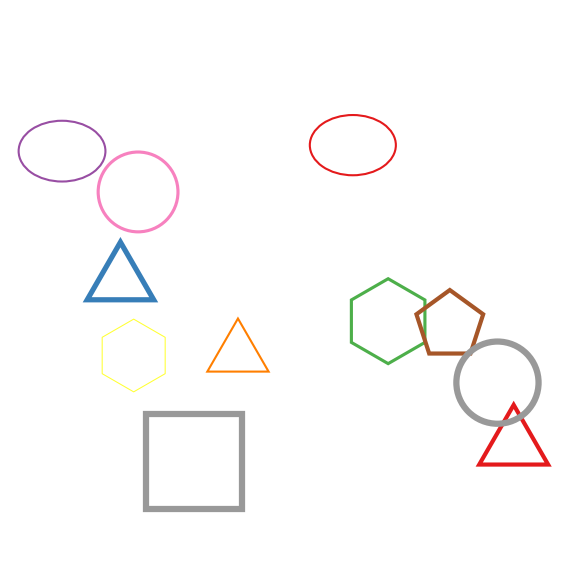[{"shape": "triangle", "thickness": 2, "radius": 0.34, "center": [0.889, 0.229]}, {"shape": "oval", "thickness": 1, "radius": 0.37, "center": [0.611, 0.748]}, {"shape": "triangle", "thickness": 2.5, "radius": 0.33, "center": [0.209, 0.513]}, {"shape": "hexagon", "thickness": 1.5, "radius": 0.37, "center": [0.672, 0.443]}, {"shape": "oval", "thickness": 1, "radius": 0.38, "center": [0.107, 0.737]}, {"shape": "triangle", "thickness": 1, "radius": 0.31, "center": [0.412, 0.386]}, {"shape": "hexagon", "thickness": 0.5, "radius": 0.31, "center": [0.231, 0.384]}, {"shape": "pentagon", "thickness": 2, "radius": 0.3, "center": [0.779, 0.436]}, {"shape": "circle", "thickness": 1.5, "radius": 0.35, "center": [0.239, 0.667]}, {"shape": "circle", "thickness": 3, "radius": 0.36, "center": [0.861, 0.337]}, {"shape": "square", "thickness": 3, "radius": 0.41, "center": [0.336, 0.2]}]